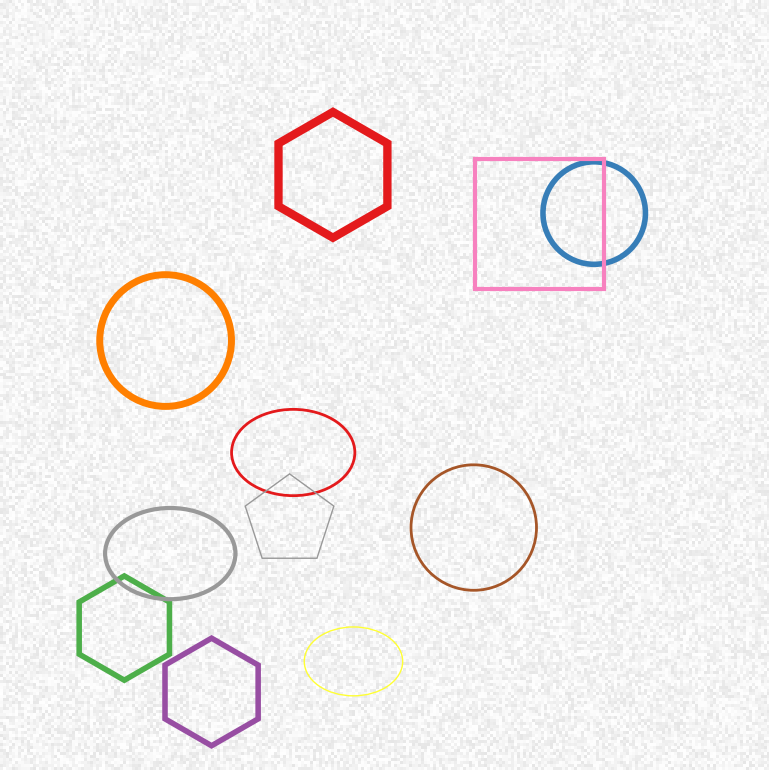[{"shape": "hexagon", "thickness": 3, "radius": 0.41, "center": [0.432, 0.773]}, {"shape": "oval", "thickness": 1, "radius": 0.4, "center": [0.381, 0.412]}, {"shape": "circle", "thickness": 2, "radius": 0.33, "center": [0.772, 0.723]}, {"shape": "hexagon", "thickness": 2, "radius": 0.34, "center": [0.161, 0.184]}, {"shape": "hexagon", "thickness": 2, "radius": 0.35, "center": [0.275, 0.101]}, {"shape": "circle", "thickness": 2.5, "radius": 0.43, "center": [0.215, 0.558]}, {"shape": "oval", "thickness": 0.5, "radius": 0.32, "center": [0.459, 0.141]}, {"shape": "circle", "thickness": 1, "radius": 0.41, "center": [0.615, 0.315]}, {"shape": "square", "thickness": 1.5, "radius": 0.42, "center": [0.701, 0.709]}, {"shape": "oval", "thickness": 1.5, "radius": 0.42, "center": [0.221, 0.281]}, {"shape": "pentagon", "thickness": 0.5, "radius": 0.3, "center": [0.376, 0.324]}]